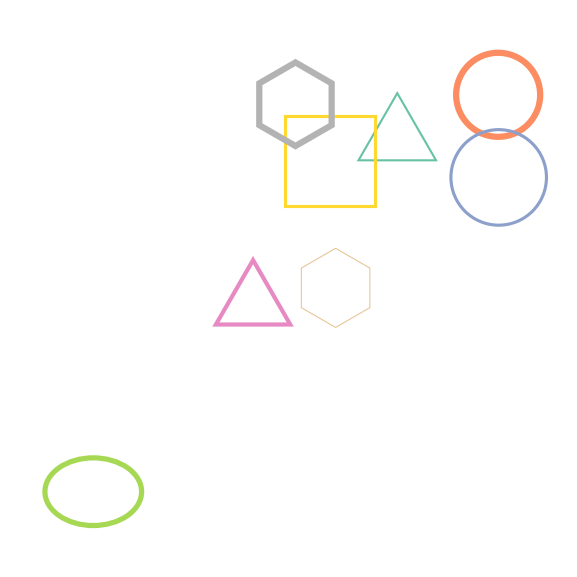[{"shape": "triangle", "thickness": 1, "radius": 0.39, "center": [0.688, 0.76]}, {"shape": "circle", "thickness": 3, "radius": 0.36, "center": [0.863, 0.835]}, {"shape": "circle", "thickness": 1.5, "radius": 0.41, "center": [0.864, 0.692]}, {"shape": "triangle", "thickness": 2, "radius": 0.37, "center": [0.438, 0.474]}, {"shape": "oval", "thickness": 2.5, "radius": 0.42, "center": [0.161, 0.148]}, {"shape": "square", "thickness": 1.5, "radius": 0.39, "center": [0.572, 0.721]}, {"shape": "hexagon", "thickness": 0.5, "radius": 0.34, "center": [0.581, 0.501]}, {"shape": "hexagon", "thickness": 3, "radius": 0.36, "center": [0.512, 0.819]}]